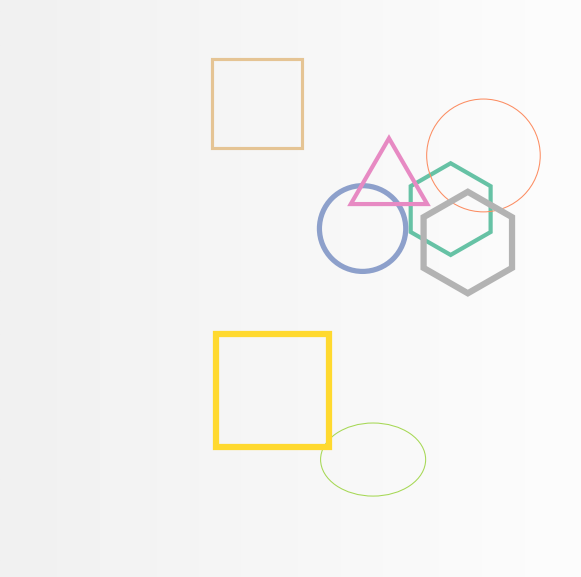[{"shape": "hexagon", "thickness": 2, "radius": 0.4, "center": [0.775, 0.637]}, {"shape": "circle", "thickness": 0.5, "radius": 0.49, "center": [0.832, 0.73]}, {"shape": "circle", "thickness": 2.5, "radius": 0.37, "center": [0.624, 0.603]}, {"shape": "triangle", "thickness": 2, "radius": 0.38, "center": [0.669, 0.684]}, {"shape": "oval", "thickness": 0.5, "radius": 0.45, "center": [0.642, 0.203]}, {"shape": "square", "thickness": 3, "radius": 0.49, "center": [0.469, 0.323]}, {"shape": "square", "thickness": 1.5, "radius": 0.38, "center": [0.442, 0.82]}, {"shape": "hexagon", "thickness": 3, "radius": 0.44, "center": [0.805, 0.579]}]